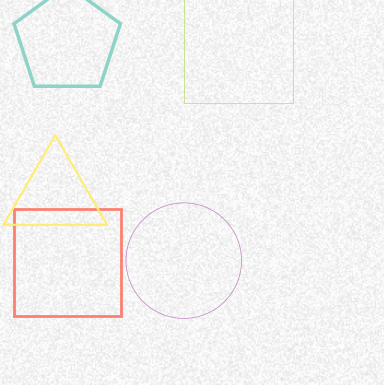[{"shape": "pentagon", "thickness": 2.5, "radius": 0.73, "center": [0.175, 0.893]}, {"shape": "square", "thickness": 2, "radius": 0.7, "center": [0.176, 0.317]}, {"shape": "square", "thickness": 0.5, "radius": 0.71, "center": [0.62, 0.874]}, {"shape": "circle", "thickness": 0.5, "radius": 0.75, "center": [0.477, 0.323]}, {"shape": "triangle", "thickness": 1.5, "radius": 0.78, "center": [0.144, 0.494]}]